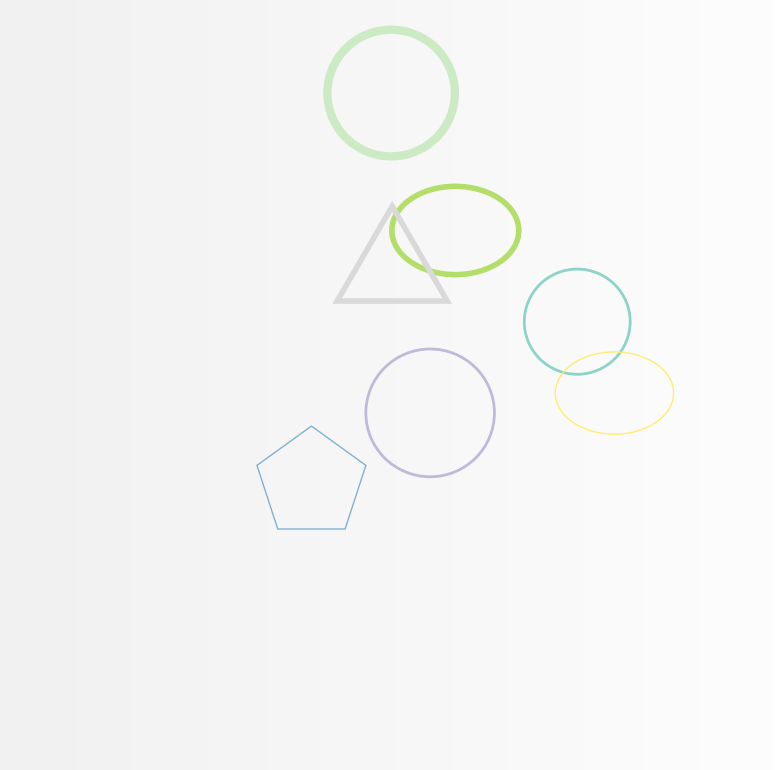[{"shape": "circle", "thickness": 1, "radius": 0.34, "center": [0.745, 0.582]}, {"shape": "circle", "thickness": 1, "radius": 0.41, "center": [0.555, 0.464]}, {"shape": "pentagon", "thickness": 0.5, "radius": 0.37, "center": [0.402, 0.373]}, {"shape": "oval", "thickness": 2, "radius": 0.41, "center": [0.587, 0.701]}, {"shape": "triangle", "thickness": 2, "radius": 0.41, "center": [0.506, 0.65]}, {"shape": "circle", "thickness": 3, "radius": 0.41, "center": [0.505, 0.879]}, {"shape": "oval", "thickness": 0.5, "radius": 0.38, "center": [0.793, 0.49]}]